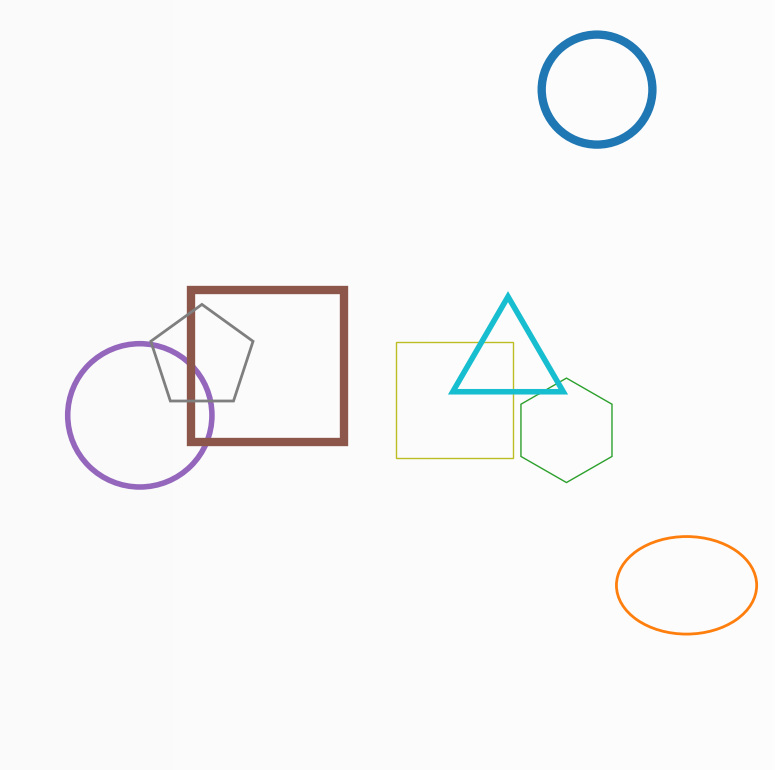[{"shape": "circle", "thickness": 3, "radius": 0.36, "center": [0.77, 0.884]}, {"shape": "oval", "thickness": 1, "radius": 0.45, "center": [0.886, 0.24]}, {"shape": "hexagon", "thickness": 0.5, "radius": 0.34, "center": [0.731, 0.441]}, {"shape": "circle", "thickness": 2, "radius": 0.47, "center": [0.18, 0.461]}, {"shape": "square", "thickness": 3, "radius": 0.49, "center": [0.345, 0.524]}, {"shape": "pentagon", "thickness": 1, "radius": 0.35, "center": [0.261, 0.535]}, {"shape": "square", "thickness": 0.5, "radius": 0.38, "center": [0.586, 0.48]}, {"shape": "triangle", "thickness": 2, "radius": 0.41, "center": [0.656, 0.532]}]